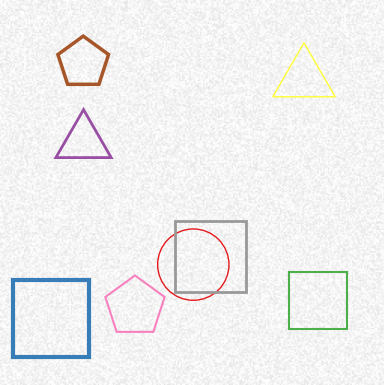[{"shape": "circle", "thickness": 1, "radius": 0.46, "center": [0.502, 0.313]}, {"shape": "square", "thickness": 3, "radius": 0.5, "center": [0.132, 0.172]}, {"shape": "square", "thickness": 1.5, "radius": 0.37, "center": [0.826, 0.22]}, {"shape": "triangle", "thickness": 2, "radius": 0.42, "center": [0.217, 0.632]}, {"shape": "triangle", "thickness": 1, "radius": 0.47, "center": [0.79, 0.795]}, {"shape": "pentagon", "thickness": 2.5, "radius": 0.35, "center": [0.216, 0.837]}, {"shape": "pentagon", "thickness": 1.5, "radius": 0.41, "center": [0.351, 0.204]}, {"shape": "square", "thickness": 2, "radius": 0.46, "center": [0.547, 0.334]}]